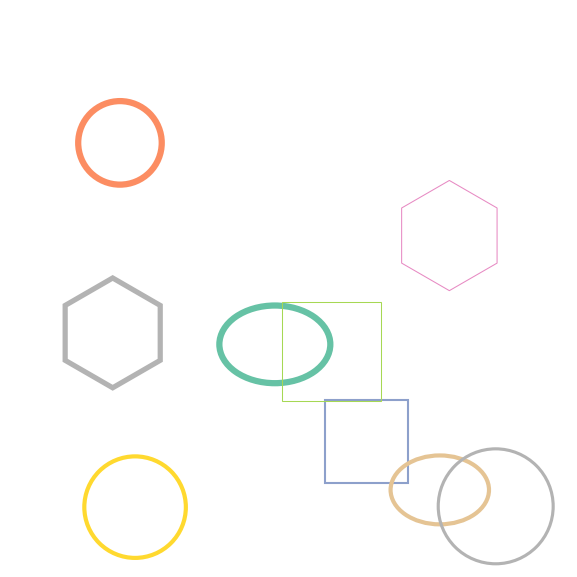[{"shape": "oval", "thickness": 3, "radius": 0.48, "center": [0.476, 0.403]}, {"shape": "circle", "thickness": 3, "radius": 0.36, "center": [0.208, 0.752]}, {"shape": "square", "thickness": 1, "radius": 0.36, "center": [0.635, 0.235]}, {"shape": "hexagon", "thickness": 0.5, "radius": 0.48, "center": [0.778, 0.591]}, {"shape": "square", "thickness": 0.5, "radius": 0.43, "center": [0.574, 0.391]}, {"shape": "circle", "thickness": 2, "radius": 0.44, "center": [0.234, 0.121]}, {"shape": "oval", "thickness": 2, "radius": 0.43, "center": [0.762, 0.151]}, {"shape": "hexagon", "thickness": 2.5, "radius": 0.48, "center": [0.195, 0.423]}, {"shape": "circle", "thickness": 1.5, "radius": 0.5, "center": [0.858, 0.122]}]